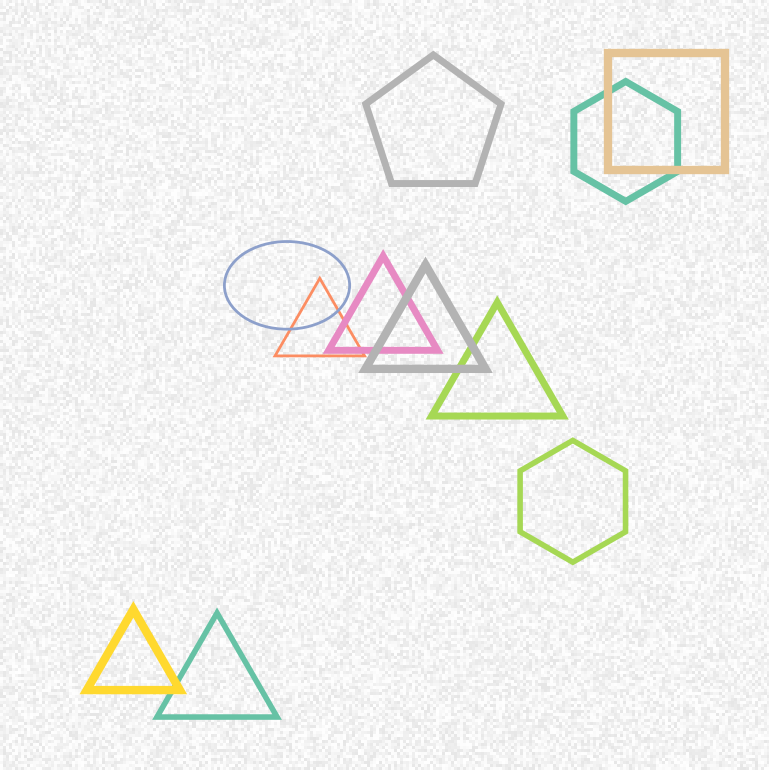[{"shape": "hexagon", "thickness": 2.5, "radius": 0.39, "center": [0.813, 0.816]}, {"shape": "triangle", "thickness": 2, "radius": 0.45, "center": [0.282, 0.114]}, {"shape": "triangle", "thickness": 1, "radius": 0.34, "center": [0.415, 0.571]}, {"shape": "oval", "thickness": 1, "radius": 0.41, "center": [0.373, 0.629]}, {"shape": "triangle", "thickness": 2.5, "radius": 0.41, "center": [0.498, 0.586]}, {"shape": "hexagon", "thickness": 2, "radius": 0.4, "center": [0.744, 0.349]}, {"shape": "triangle", "thickness": 2.5, "radius": 0.49, "center": [0.646, 0.509]}, {"shape": "triangle", "thickness": 3, "radius": 0.35, "center": [0.173, 0.139]}, {"shape": "square", "thickness": 3, "radius": 0.38, "center": [0.866, 0.855]}, {"shape": "pentagon", "thickness": 2.5, "radius": 0.46, "center": [0.563, 0.836]}, {"shape": "triangle", "thickness": 3, "radius": 0.45, "center": [0.553, 0.566]}]